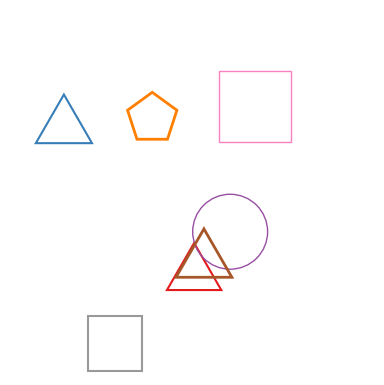[{"shape": "triangle", "thickness": 1.5, "radius": 0.41, "center": [0.504, 0.287]}, {"shape": "triangle", "thickness": 1.5, "radius": 0.42, "center": [0.166, 0.67]}, {"shape": "circle", "thickness": 1, "radius": 0.49, "center": [0.598, 0.398]}, {"shape": "pentagon", "thickness": 2, "radius": 0.34, "center": [0.395, 0.693]}, {"shape": "triangle", "thickness": 2, "radius": 0.42, "center": [0.53, 0.322]}, {"shape": "square", "thickness": 1, "radius": 0.46, "center": [0.663, 0.723]}, {"shape": "square", "thickness": 1.5, "radius": 0.35, "center": [0.298, 0.108]}]